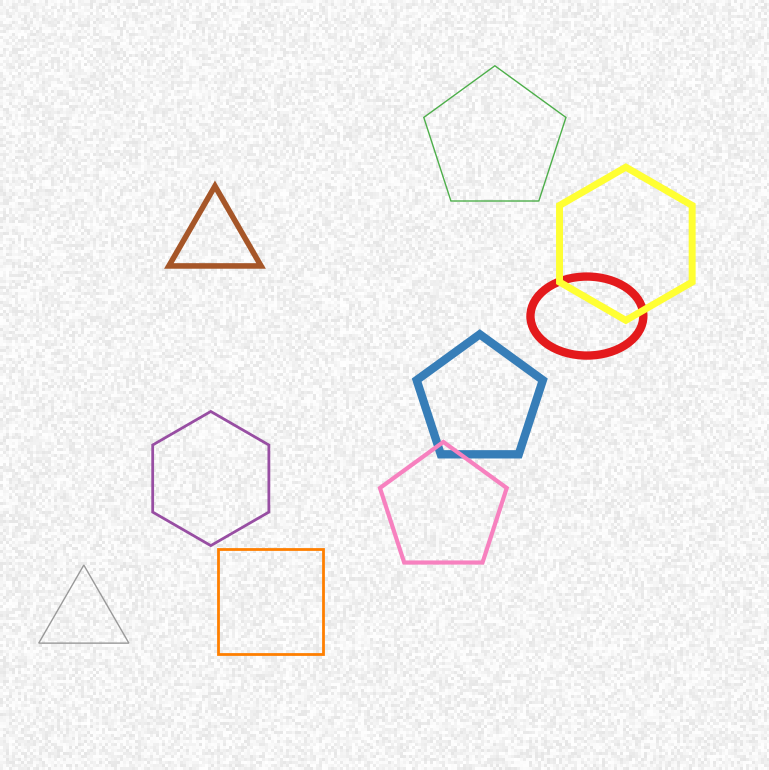[{"shape": "oval", "thickness": 3, "radius": 0.37, "center": [0.762, 0.59]}, {"shape": "pentagon", "thickness": 3, "radius": 0.43, "center": [0.623, 0.48]}, {"shape": "pentagon", "thickness": 0.5, "radius": 0.49, "center": [0.643, 0.817]}, {"shape": "hexagon", "thickness": 1, "radius": 0.44, "center": [0.274, 0.379]}, {"shape": "square", "thickness": 1, "radius": 0.34, "center": [0.351, 0.219]}, {"shape": "hexagon", "thickness": 2.5, "radius": 0.5, "center": [0.813, 0.683]}, {"shape": "triangle", "thickness": 2, "radius": 0.35, "center": [0.279, 0.689]}, {"shape": "pentagon", "thickness": 1.5, "radius": 0.43, "center": [0.576, 0.339]}, {"shape": "triangle", "thickness": 0.5, "radius": 0.34, "center": [0.109, 0.199]}]